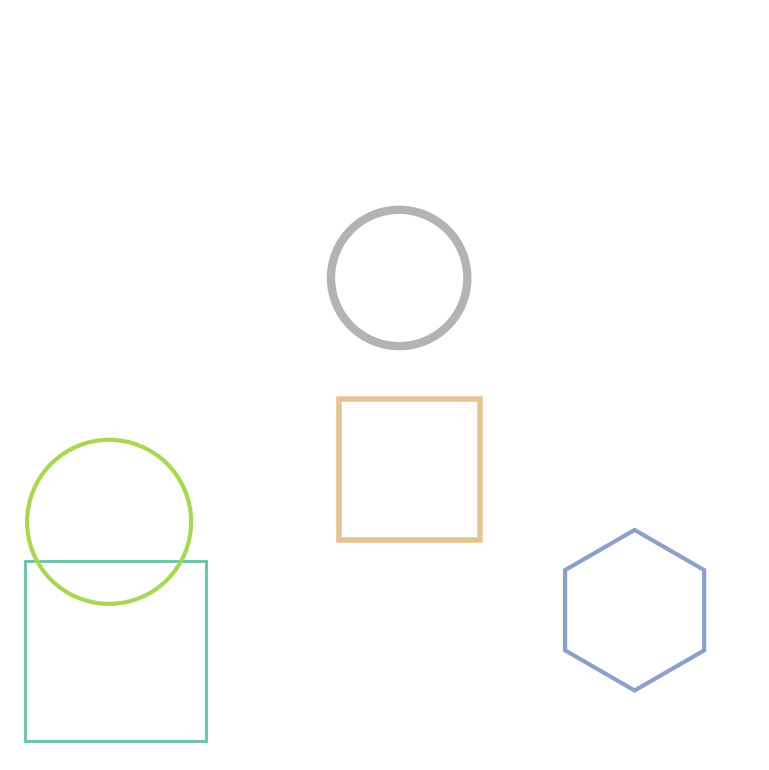[{"shape": "square", "thickness": 1, "radius": 0.59, "center": [0.15, 0.155]}, {"shape": "hexagon", "thickness": 1.5, "radius": 0.52, "center": [0.824, 0.208]}, {"shape": "circle", "thickness": 1.5, "radius": 0.53, "center": [0.142, 0.322]}, {"shape": "square", "thickness": 2, "radius": 0.46, "center": [0.531, 0.391]}, {"shape": "circle", "thickness": 3, "radius": 0.44, "center": [0.518, 0.639]}]